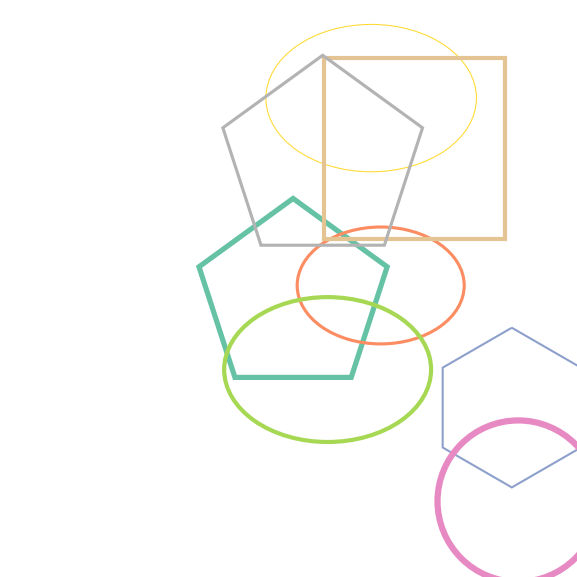[{"shape": "pentagon", "thickness": 2.5, "radius": 0.86, "center": [0.507, 0.484]}, {"shape": "oval", "thickness": 1.5, "radius": 0.72, "center": [0.659, 0.505]}, {"shape": "hexagon", "thickness": 1, "radius": 0.69, "center": [0.886, 0.293]}, {"shape": "circle", "thickness": 3, "radius": 0.7, "center": [0.897, 0.131]}, {"shape": "oval", "thickness": 2, "radius": 0.9, "center": [0.567, 0.359]}, {"shape": "oval", "thickness": 0.5, "radius": 0.91, "center": [0.643, 0.829]}, {"shape": "square", "thickness": 2, "radius": 0.79, "center": [0.718, 0.742]}, {"shape": "pentagon", "thickness": 1.5, "radius": 0.91, "center": [0.559, 0.722]}]